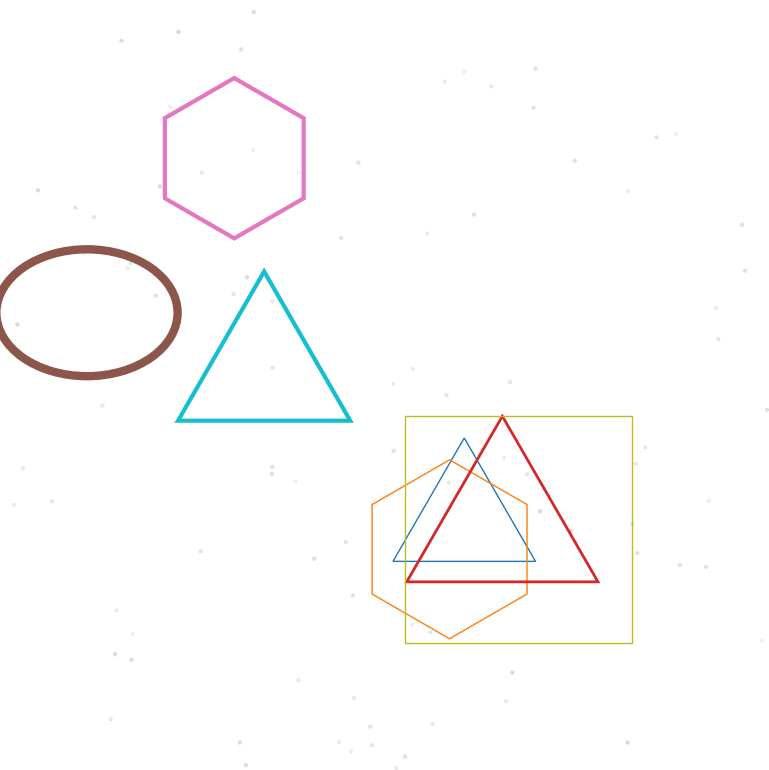[{"shape": "triangle", "thickness": 0.5, "radius": 0.53, "center": [0.603, 0.324]}, {"shape": "hexagon", "thickness": 0.5, "radius": 0.58, "center": [0.584, 0.287]}, {"shape": "triangle", "thickness": 1, "radius": 0.72, "center": [0.652, 0.316]}, {"shape": "oval", "thickness": 3, "radius": 0.59, "center": [0.113, 0.594]}, {"shape": "hexagon", "thickness": 1.5, "radius": 0.52, "center": [0.304, 0.795]}, {"shape": "square", "thickness": 0.5, "radius": 0.74, "center": [0.673, 0.312]}, {"shape": "triangle", "thickness": 1.5, "radius": 0.65, "center": [0.343, 0.518]}]